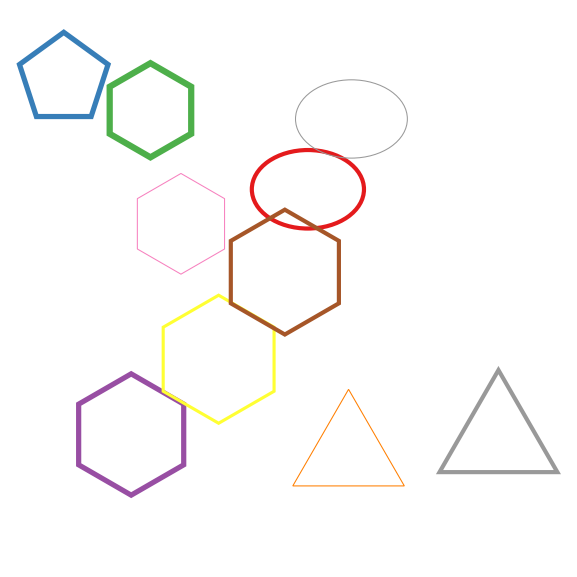[{"shape": "oval", "thickness": 2, "radius": 0.49, "center": [0.533, 0.671]}, {"shape": "pentagon", "thickness": 2.5, "radius": 0.4, "center": [0.11, 0.863]}, {"shape": "hexagon", "thickness": 3, "radius": 0.41, "center": [0.261, 0.808]}, {"shape": "hexagon", "thickness": 2.5, "radius": 0.53, "center": [0.227, 0.247]}, {"shape": "triangle", "thickness": 0.5, "radius": 0.56, "center": [0.604, 0.213]}, {"shape": "hexagon", "thickness": 1.5, "radius": 0.55, "center": [0.379, 0.377]}, {"shape": "hexagon", "thickness": 2, "radius": 0.54, "center": [0.493, 0.528]}, {"shape": "hexagon", "thickness": 0.5, "radius": 0.44, "center": [0.313, 0.612]}, {"shape": "oval", "thickness": 0.5, "radius": 0.48, "center": [0.609, 0.793]}, {"shape": "triangle", "thickness": 2, "radius": 0.59, "center": [0.863, 0.24]}]